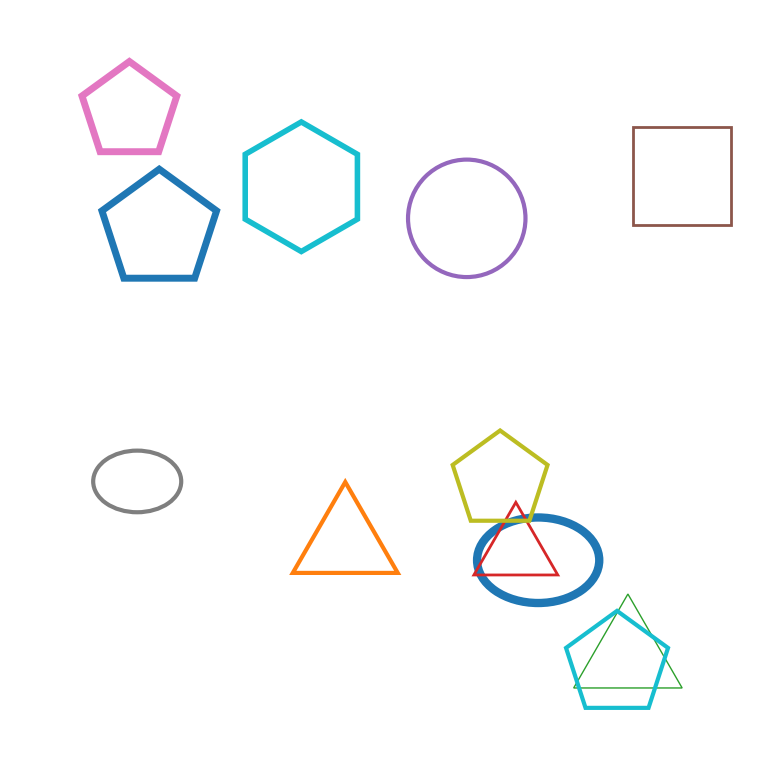[{"shape": "oval", "thickness": 3, "radius": 0.4, "center": [0.699, 0.272]}, {"shape": "pentagon", "thickness": 2.5, "radius": 0.39, "center": [0.207, 0.702]}, {"shape": "triangle", "thickness": 1.5, "radius": 0.39, "center": [0.448, 0.295]}, {"shape": "triangle", "thickness": 0.5, "radius": 0.41, "center": [0.815, 0.147]}, {"shape": "triangle", "thickness": 1, "radius": 0.31, "center": [0.67, 0.285]}, {"shape": "circle", "thickness": 1.5, "radius": 0.38, "center": [0.606, 0.716]}, {"shape": "square", "thickness": 1, "radius": 0.32, "center": [0.886, 0.771]}, {"shape": "pentagon", "thickness": 2.5, "radius": 0.32, "center": [0.168, 0.855]}, {"shape": "oval", "thickness": 1.5, "radius": 0.29, "center": [0.178, 0.375]}, {"shape": "pentagon", "thickness": 1.5, "radius": 0.32, "center": [0.649, 0.376]}, {"shape": "pentagon", "thickness": 1.5, "radius": 0.35, "center": [0.801, 0.137]}, {"shape": "hexagon", "thickness": 2, "radius": 0.42, "center": [0.391, 0.757]}]